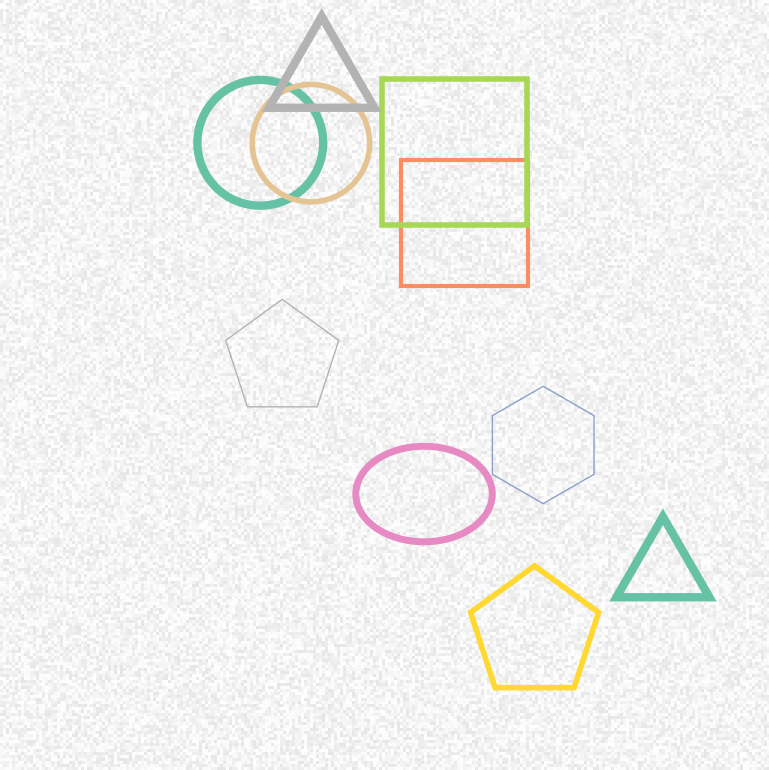[{"shape": "circle", "thickness": 3, "radius": 0.41, "center": [0.338, 0.815]}, {"shape": "triangle", "thickness": 3, "radius": 0.35, "center": [0.861, 0.259]}, {"shape": "square", "thickness": 1.5, "radius": 0.41, "center": [0.603, 0.71]}, {"shape": "hexagon", "thickness": 0.5, "radius": 0.38, "center": [0.705, 0.422]}, {"shape": "oval", "thickness": 2.5, "radius": 0.44, "center": [0.551, 0.358]}, {"shape": "square", "thickness": 2, "radius": 0.47, "center": [0.59, 0.802]}, {"shape": "pentagon", "thickness": 2, "radius": 0.44, "center": [0.694, 0.178]}, {"shape": "circle", "thickness": 2, "radius": 0.38, "center": [0.404, 0.814]}, {"shape": "triangle", "thickness": 3, "radius": 0.4, "center": [0.418, 0.9]}, {"shape": "pentagon", "thickness": 0.5, "radius": 0.39, "center": [0.367, 0.534]}]